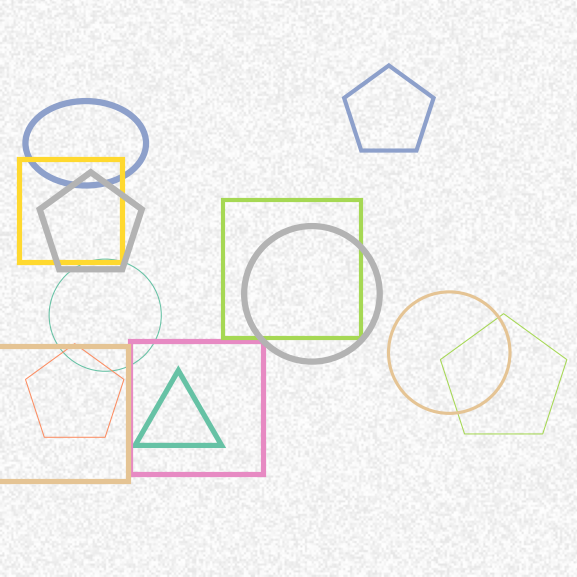[{"shape": "circle", "thickness": 0.5, "radius": 0.49, "center": [0.182, 0.453]}, {"shape": "triangle", "thickness": 2.5, "radius": 0.43, "center": [0.309, 0.271]}, {"shape": "pentagon", "thickness": 0.5, "radius": 0.45, "center": [0.129, 0.314]}, {"shape": "pentagon", "thickness": 2, "radius": 0.41, "center": [0.673, 0.804]}, {"shape": "oval", "thickness": 3, "radius": 0.52, "center": [0.148, 0.751]}, {"shape": "square", "thickness": 2.5, "radius": 0.58, "center": [0.34, 0.294]}, {"shape": "square", "thickness": 2, "radius": 0.6, "center": [0.506, 0.534]}, {"shape": "pentagon", "thickness": 0.5, "radius": 0.58, "center": [0.872, 0.341]}, {"shape": "square", "thickness": 2.5, "radius": 0.44, "center": [0.122, 0.635]}, {"shape": "circle", "thickness": 1.5, "radius": 0.53, "center": [0.778, 0.389]}, {"shape": "square", "thickness": 2.5, "radius": 0.58, "center": [0.105, 0.284]}, {"shape": "circle", "thickness": 3, "radius": 0.59, "center": [0.54, 0.49]}, {"shape": "pentagon", "thickness": 3, "radius": 0.46, "center": [0.157, 0.608]}]